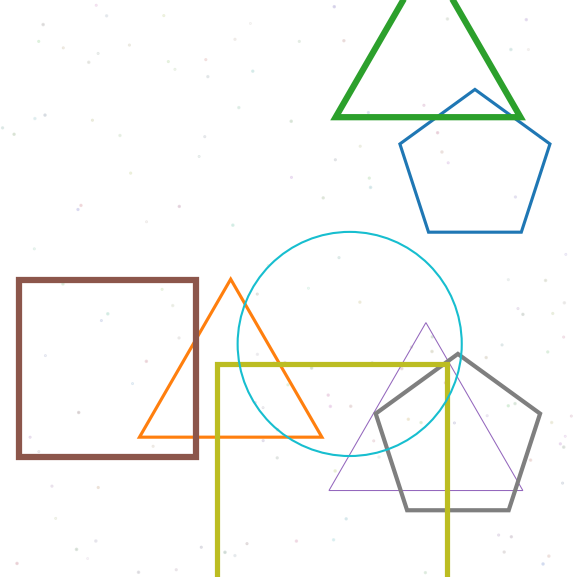[{"shape": "pentagon", "thickness": 1.5, "radius": 0.68, "center": [0.822, 0.708]}, {"shape": "triangle", "thickness": 1.5, "radius": 0.91, "center": [0.399, 0.333]}, {"shape": "triangle", "thickness": 3, "radius": 0.92, "center": [0.741, 0.889]}, {"shape": "triangle", "thickness": 0.5, "radius": 0.97, "center": [0.738, 0.247]}, {"shape": "square", "thickness": 3, "radius": 0.77, "center": [0.186, 0.361]}, {"shape": "pentagon", "thickness": 2, "radius": 0.75, "center": [0.793, 0.237]}, {"shape": "square", "thickness": 2.5, "radius": 0.99, "center": [0.575, 0.171]}, {"shape": "circle", "thickness": 1, "radius": 0.97, "center": [0.606, 0.404]}]